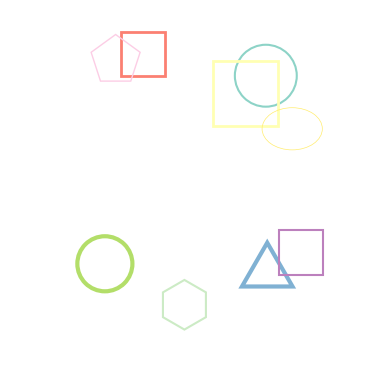[{"shape": "circle", "thickness": 1.5, "radius": 0.4, "center": [0.69, 0.803]}, {"shape": "square", "thickness": 2, "radius": 0.42, "center": [0.637, 0.758]}, {"shape": "square", "thickness": 2, "radius": 0.29, "center": [0.371, 0.86]}, {"shape": "triangle", "thickness": 3, "radius": 0.38, "center": [0.694, 0.294]}, {"shape": "circle", "thickness": 3, "radius": 0.36, "center": [0.272, 0.315]}, {"shape": "pentagon", "thickness": 1, "radius": 0.33, "center": [0.3, 0.843]}, {"shape": "square", "thickness": 1.5, "radius": 0.29, "center": [0.782, 0.343]}, {"shape": "hexagon", "thickness": 1.5, "radius": 0.32, "center": [0.479, 0.208]}, {"shape": "oval", "thickness": 0.5, "radius": 0.39, "center": [0.759, 0.665]}]